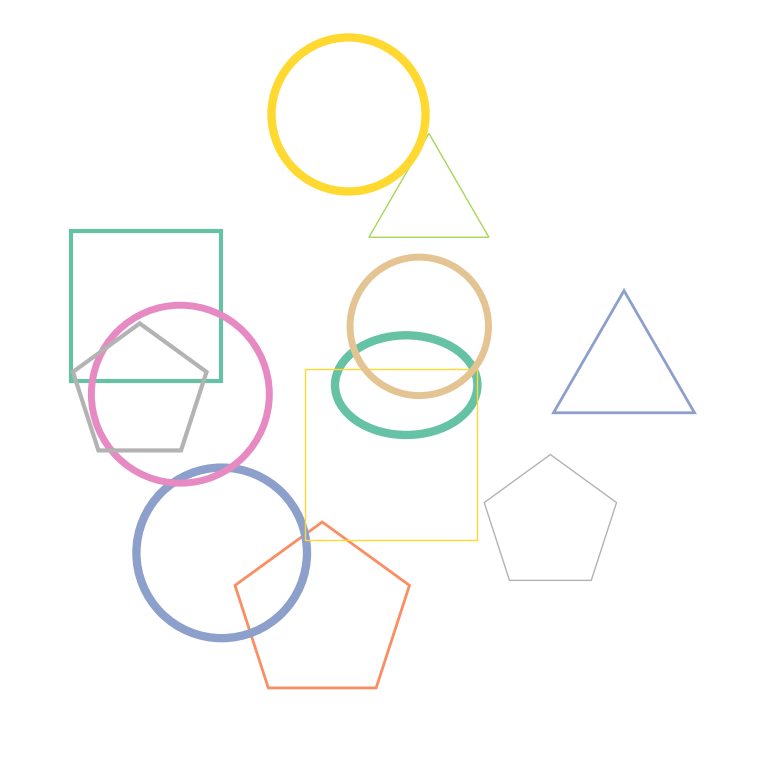[{"shape": "square", "thickness": 1.5, "radius": 0.49, "center": [0.19, 0.603]}, {"shape": "oval", "thickness": 3, "radius": 0.46, "center": [0.528, 0.5]}, {"shape": "pentagon", "thickness": 1, "radius": 0.6, "center": [0.418, 0.203]}, {"shape": "circle", "thickness": 3, "radius": 0.55, "center": [0.288, 0.282]}, {"shape": "triangle", "thickness": 1, "radius": 0.53, "center": [0.81, 0.517]}, {"shape": "circle", "thickness": 2.5, "radius": 0.58, "center": [0.234, 0.488]}, {"shape": "triangle", "thickness": 0.5, "radius": 0.45, "center": [0.557, 0.737]}, {"shape": "circle", "thickness": 3, "radius": 0.5, "center": [0.453, 0.851]}, {"shape": "square", "thickness": 0.5, "radius": 0.56, "center": [0.508, 0.41]}, {"shape": "circle", "thickness": 2.5, "radius": 0.45, "center": [0.545, 0.576]}, {"shape": "pentagon", "thickness": 1.5, "radius": 0.46, "center": [0.181, 0.489]}, {"shape": "pentagon", "thickness": 0.5, "radius": 0.45, "center": [0.715, 0.319]}]